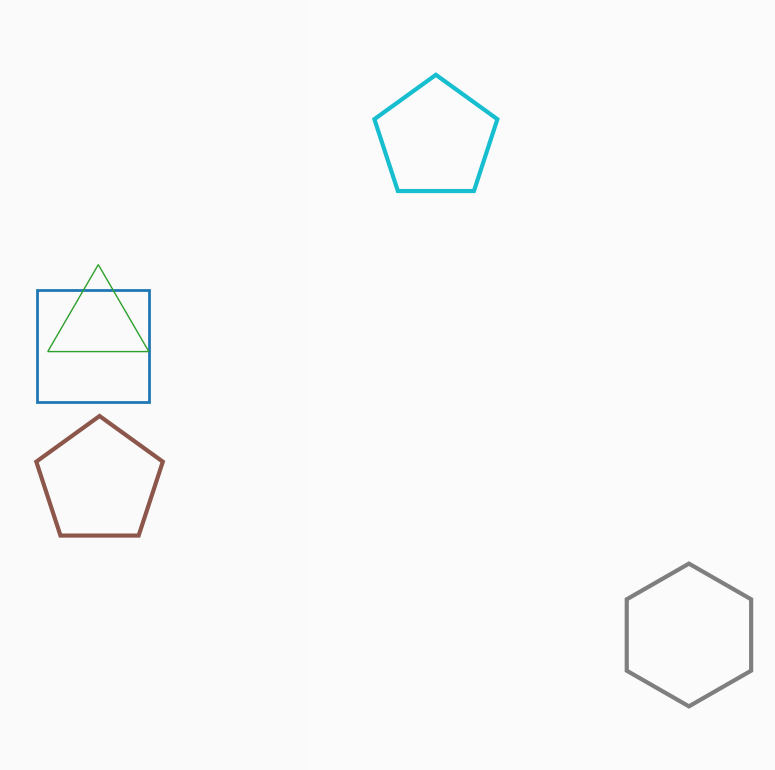[{"shape": "square", "thickness": 1, "radius": 0.36, "center": [0.12, 0.551]}, {"shape": "triangle", "thickness": 0.5, "radius": 0.38, "center": [0.127, 0.581]}, {"shape": "pentagon", "thickness": 1.5, "radius": 0.43, "center": [0.128, 0.374]}, {"shape": "hexagon", "thickness": 1.5, "radius": 0.46, "center": [0.889, 0.175]}, {"shape": "pentagon", "thickness": 1.5, "radius": 0.42, "center": [0.562, 0.819]}]